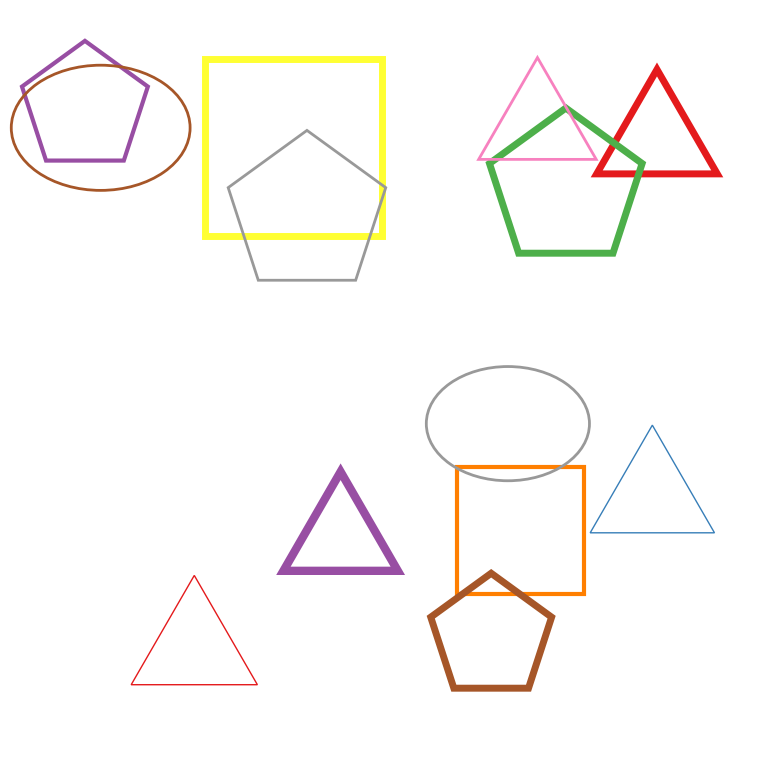[{"shape": "triangle", "thickness": 2.5, "radius": 0.45, "center": [0.853, 0.819]}, {"shape": "triangle", "thickness": 0.5, "radius": 0.47, "center": [0.252, 0.158]}, {"shape": "triangle", "thickness": 0.5, "radius": 0.47, "center": [0.847, 0.355]}, {"shape": "pentagon", "thickness": 2.5, "radius": 0.52, "center": [0.735, 0.755]}, {"shape": "pentagon", "thickness": 1.5, "radius": 0.43, "center": [0.11, 0.861]}, {"shape": "triangle", "thickness": 3, "radius": 0.43, "center": [0.442, 0.302]}, {"shape": "square", "thickness": 1.5, "radius": 0.41, "center": [0.676, 0.311]}, {"shape": "square", "thickness": 2.5, "radius": 0.57, "center": [0.381, 0.808]}, {"shape": "pentagon", "thickness": 2.5, "radius": 0.41, "center": [0.638, 0.173]}, {"shape": "oval", "thickness": 1, "radius": 0.58, "center": [0.131, 0.834]}, {"shape": "triangle", "thickness": 1, "radius": 0.44, "center": [0.698, 0.837]}, {"shape": "pentagon", "thickness": 1, "radius": 0.54, "center": [0.399, 0.723]}, {"shape": "oval", "thickness": 1, "radius": 0.53, "center": [0.66, 0.45]}]